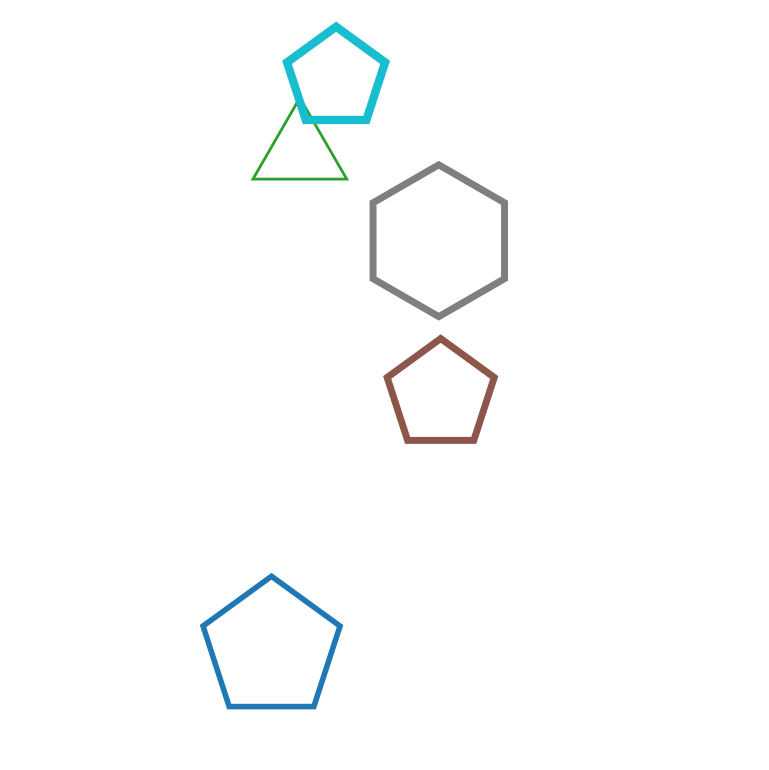[{"shape": "pentagon", "thickness": 2, "radius": 0.47, "center": [0.353, 0.158]}, {"shape": "triangle", "thickness": 1, "radius": 0.35, "center": [0.389, 0.803]}, {"shape": "pentagon", "thickness": 2.5, "radius": 0.37, "center": [0.572, 0.487]}, {"shape": "hexagon", "thickness": 2.5, "radius": 0.49, "center": [0.57, 0.687]}, {"shape": "pentagon", "thickness": 3, "radius": 0.33, "center": [0.436, 0.898]}]